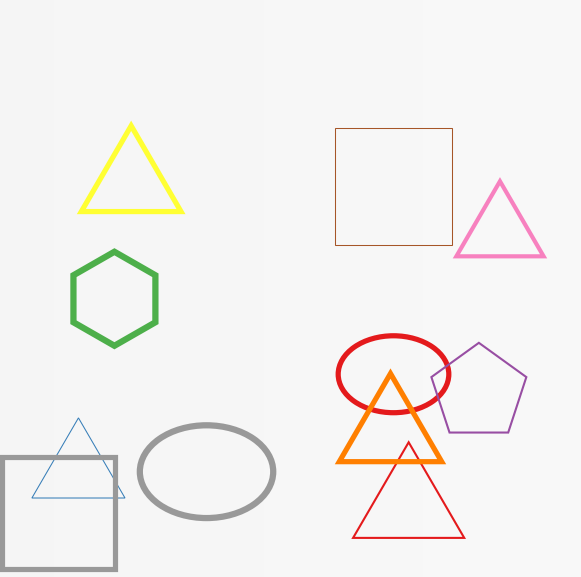[{"shape": "oval", "thickness": 2.5, "radius": 0.48, "center": [0.677, 0.351]}, {"shape": "triangle", "thickness": 1, "radius": 0.55, "center": [0.703, 0.123]}, {"shape": "triangle", "thickness": 0.5, "radius": 0.46, "center": [0.135, 0.183]}, {"shape": "hexagon", "thickness": 3, "radius": 0.41, "center": [0.197, 0.482]}, {"shape": "pentagon", "thickness": 1, "radius": 0.43, "center": [0.824, 0.32]}, {"shape": "triangle", "thickness": 2.5, "radius": 0.51, "center": [0.672, 0.251]}, {"shape": "triangle", "thickness": 2.5, "radius": 0.49, "center": [0.226, 0.682]}, {"shape": "square", "thickness": 0.5, "radius": 0.5, "center": [0.677, 0.676]}, {"shape": "triangle", "thickness": 2, "radius": 0.43, "center": [0.86, 0.599]}, {"shape": "oval", "thickness": 3, "radius": 0.57, "center": [0.355, 0.182]}, {"shape": "square", "thickness": 2.5, "radius": 0.49, "center": [0.101, 0.111]}]